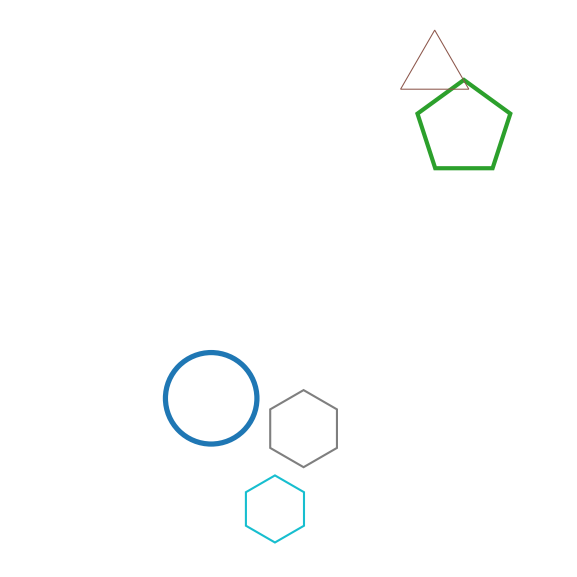[{"shape": "circle", "thickness": 2.5, "radius": 0.4, "center": [0.366, 0.309]}, {"shape": "pentagon", "thickness": 2, "radius": 0.42, "center": [0.803, 0.776]}, {"shape": "triangle", "thickness": 0.5, "radius": 0.34, "center": [0.753, 0.879]}, {"shape": "hexagon", "thickness": 1, "radius": 0.33, "center": [0.526, 0.257]}, {"shape": "hexagon", "thickness": 1, "radius": 0.29, "center": [0.476, 0.118]}]